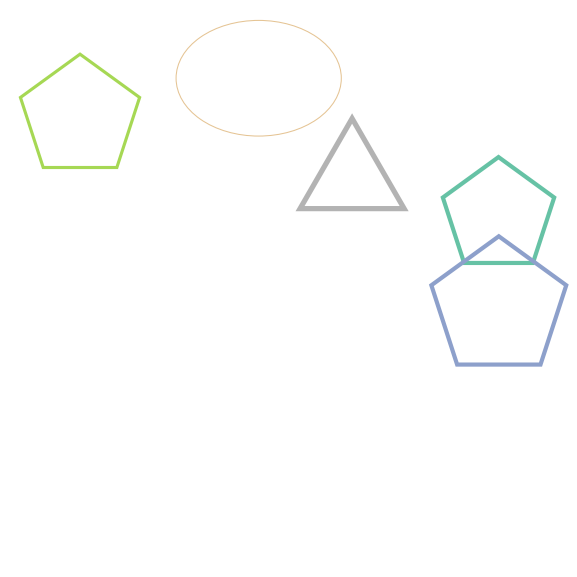[{"shape": "pentagon", "thickness": 2, "radius": 0.51, "center": [0.863, 0.626]}, {"shape": "pentagon", "thickness": 2, "radius": 0.61, "center": [0.864, 0.467]}, {"shape": "pentagon", "thickness": 1.5, "radius": 0.54, "center": [0.139, 0.797]}, {"shape": "oval", "thickness": 0.5, "radius": 0.72, "center": [0.448, 0.864]}, {"shape": "triangle", "thickness": 2.5, "radius": 0.52, "center": [0.61, 0.69]}]